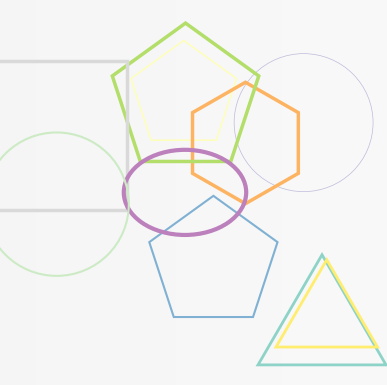[{"shape": "triangle", "thickness": 2, "radius": 0.95, "center": [0.831, 0.148]}, {"shape": "pentagon", "thickness": 1, "radius": 0.72, "center": [0.474, 0.752]}, {"shape": "circle", "thickness": 0.5, "radius": 0.9, "center": [0.784, 0.681]}, {"shape": "pentagon", "thickness": 1.5, "radius": 0.87, "center": [0.551, 0.317]}, {"shape": "hexagon", "thickness": 2.5, "radius": 0.79, "center": [0.633, 0.629]}, {"shape": "pentagon", "thickness": 2.5, "radius": 0.99, "center": [0.479, 0.741]}, {"shape": "square", "thickness": 2.5, "radius": 0.97, "center": [0.133, 0.648]}, {"shape": "oval", "thickness": 3, "radius": 0.79, "center": [0.477, 0.5]}, {"shape": "circle", "thickness": 1.5, "radius": 0.93, "center": [0.146, 0.47]}, {"shape": "triangle", "thickness": 2, "radius": 0.76, "center": [0.843, 0.174]}]